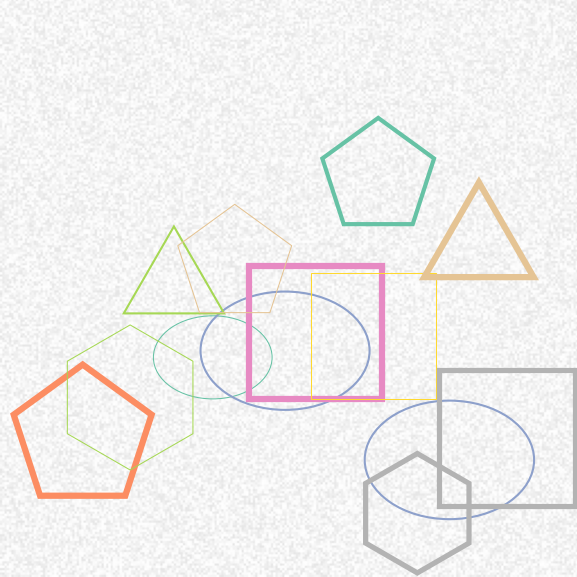[{"shape": "pentagon", "thickness": 2, "radius": 0.51, "center": [0.655, 0.693]}, {"shape": "oval", "thickness": 0.5, "radius": 0.51, "center": [0.368, 0.38]}, {"shape": "pentagon", "thickness": 3, "radius": 0.63, "center": [0.143, 0.242]}, {"shape": "oval", "thickness": 1, "radius": 0.73, "center": [0.778, 0.203]}, {"shape": "oval", "thickness": 1, "radius": 0.73, "center": [0.494, 0.392]}, {"shape": "square", "thickness": 3, "radius": 0.57, "center": [0.546, 0.423]}, {"shape": "hexagon", "thickness": 0.5, "radius": 0.63, "center": [0.225, 0.311]}, {"shape": "triangle", "thickness": 1, "radius": 0.5, "center": [0.301, 0.507]}, {"shape": "square", "thickness": 0.5, "radius": 0.54, "center": [0.646, 0.417]}, {"shape": "pentagon", "thickness": 0.5, "radius": 0.52, "center": [0.406, 0.542]}, {"shape": "triangle", "thickness": 3, "radius": 0.55, "center": [0.829, 0.574]}, {"shape": "square", "thickness": 2.5, "radius": 0.59, "center": [0.878, 0.241]}, {"shape": "hexagon", "thickness": 2.5, "radius": 0.52, "center": [0.723, 0.11]}]